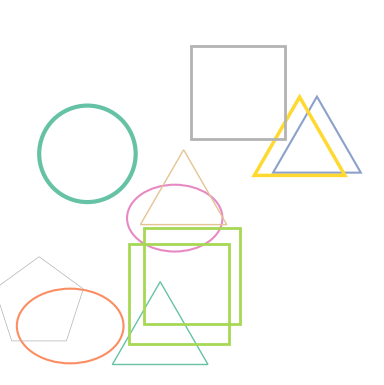[{"shape": "circle", "thickness": 3, "radius": 0.63, "center": [0.227, 0.6]}, {"shape": "triangle", "thickness": 1, "radius": 0.72, "center": [0.416, 0.125]}, {"shape": "oval", "thickness": 1.5, "radius": 0.69, "center": [0.182, 0.153]}, {"shape": "triangle", "thickness": 1.5, "radius": 0.66, "center": [0.823, 0.617]}, {"shape": "oval", "thickness": 1.5, "radius": 0.62, "center": [0.454, 0.433]}, {"shape": "square", "thickness": 2, "radius": 0.65, "center": [0.464, 0.237]}, {"shape": "square", "thickness": 2, "radius": 0.62, "center": [0.498, 0.282]}, {"shape": "triangle", "thickness": 2.5, "radius": 0.68, "center": [0.778, 0.612]}, {"shape": "triangle", "thickness": 1, "radius": 0.65, "center": [0.477, 0.481]}, {"shape": "square", "thickness": 2, "radius": 0.61, "center": [0.619, 0.76]}, {"shape": "pentagon", "thickness": 0.5, "radius": 0.6, "center": [0.101, 0.212]}]